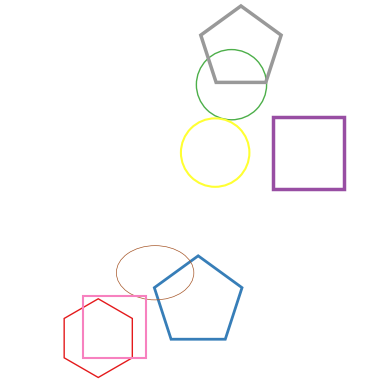[{"shape": "hexagon", "thickness": 1, "radius": 0.51, "center": [0.255, 0.122]}, {"shape": "pentagon", "thickness": 2, "radius": 0.6, "center": [0.515, 0.216]}, {"shape": "circle", "thickness": 1, "radius": 0.46, "center": [0.601, 0.78]}, {"shape": "square", "thickness": 2.5, "radius": 0.46, "center": [0.801, 0.603]}, {"shape": "circle", "thickness": 1.5, "radius": 0.44, "center": [0.559, 0.604]}, {"shape": "oval", "thickness": 0.5, "radius": 0.5, "center": [0.403, 0.292]}, {"shape": "square", "thickness": 1.5, "radius": 0.41, "center": [0.298, 0.151]}, {"shape": "pentagon", "thickness": 2.5, "radius": 0.55, "center": [0.626, 0.875]}]